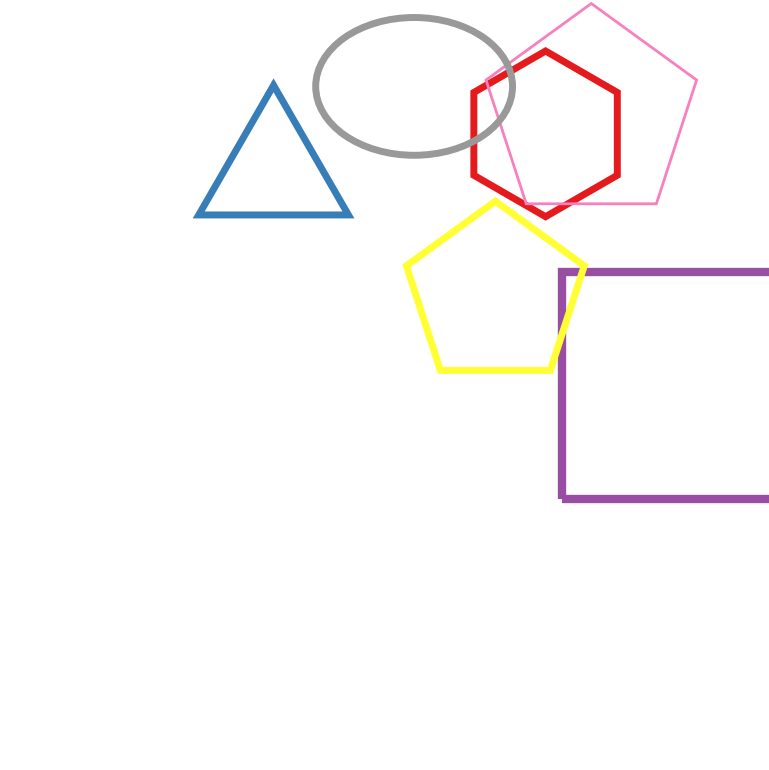[{"shape": "hexagon", "thickness": 2.5, "radius": 0.54, "center": [0.709, 0.826]}, {"shape": "triangle", "thickness": 2.5, "radius": 0.56, "center": [0.355, 0.777]}, {"shape": "square", "thickness": 3, "radius": 0.74, "center": [0.877, 0.499]}, {"shape": "pentagon", "thickness": 2.5, "radius": 0.61, "center": [0.643, 0.617]}, {"shape": "pentagon", "thickness": 1, "radius": 0.72, "center": [0.768, 0.852]}, {"shape": "oval", "thickness": 2.5, "radius": 0.64, "center": [0.538, 0.888]}]